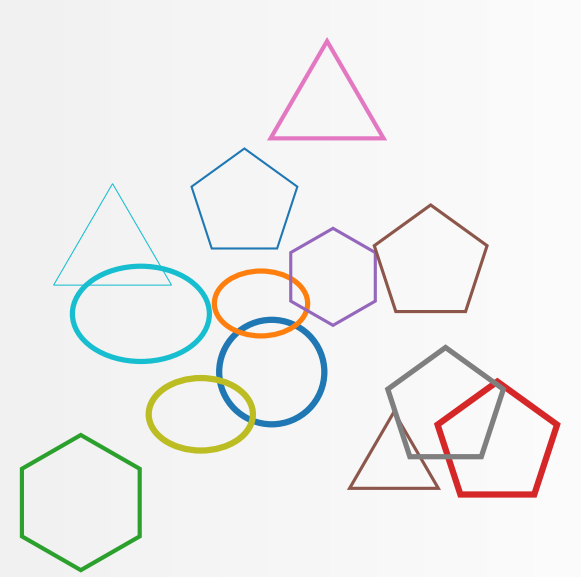[{"shape": "circle", "thickness": 3, "radius": 0.45, "center": [0.468, 0.355]}, {"shape": "pentagon", "thickness": 1, "radius": 0.48, "center": [0.421, 0.646]}, {"shape": "oval", "thickness": 2.5, "radius": 0.4, "center": [0.449, 0.474]}, {"shape": "hexagon", "thickness": 2, "radius": 0.58, "center": [0.139, 0.129]}, {"shape": "pentagon", "thickness": 3, "radius": 0.54, "center": [0.856, 0.23]}, {"shape": "hexagon", "thickness": 1.5, "radius": 0.42, "center": [0.573, 0.52]}, {"shape": "triangle", "thickness": 1.5, "radius": 0.44, "center": [0.678, 0.198]}, {"shape": "pentagon", "thickness": 1.5, "radius": 0.51, "center": [0.741, 0.542]}, {"shape": "triangle", "thickness": 2, "radius": 0.56, "center": [0.563, 0.816]}, {"shape": "pentagon", "thickness": 2.5, "radius": 0.52, "center": [0.767, 0.293]}, {"shape": "oval", "thickness": 3, "radius": 0.45, "center": [0.345, 0.282]}, {"shape": "oval", "thickness": 2.5, "radius": 0.59, "center": [0.242, 0.456]}, {"shape": "triangle", "thickness": 0.5, "radius": 0.59, "center": [0.194, 0.564]}]